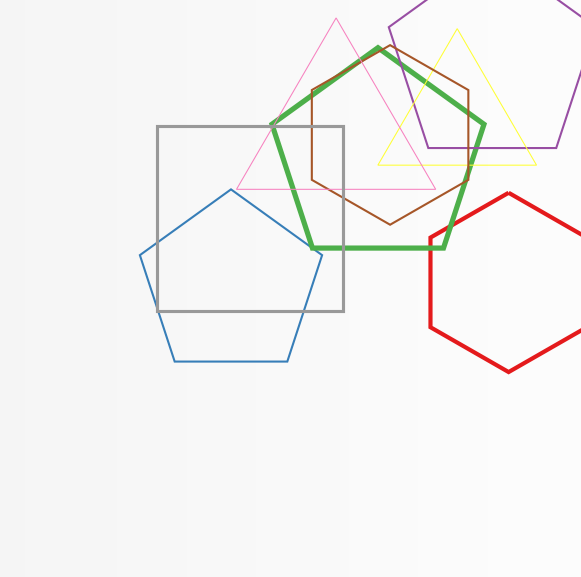[{"shape": "hexagon", "thickness": 2, "radius": 0.78, "center": [0.875, 0.51]}, {"shape": "pentagon", "thickness": 1, "radius": 0.82, "center": [0.397, 0.506]}, {"shape": "pentagon", "thickness": 2.5, "radius": 0.96, "center": [0.65, 0.725]}, {"shape": "pentagon", "thickness": 1, "radius": 0.94, "center": [0.847, 0.894]}, {"shape": "triangle", "thickness": 0.5, "radius": 0.79, "center": [0.787, 0.792]}, {"shape": "hexagon", "thickness": 1, "radius": 0.78, "center": [0.671, 0.765]}, {"shape": "triangle", "thickness": 0.5, "radius": 0.99, "center": [0.578, 0.77]}, {"shape": "square", "thickness": 1.5, "radius": 0.8, "center": [0.43, 0.621]}]